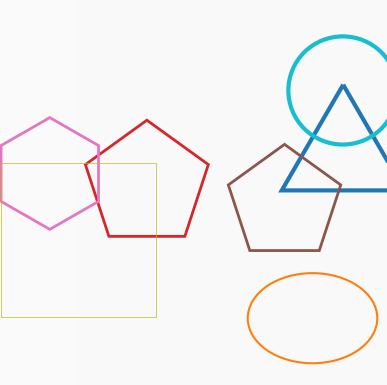[{"shape": "triangle", "thickness": 3, "radius": 0.91, "center": [0.886, 0.597]}, {"shape": "oval", "thickness": 1.5, "radius": 0.84, "center": [0.807, 0.174]}, {"shape": "pentagon", "thickness": 2, "radius": 0.83, "center": [0.379, 0.521]}, {"shape": "pentagon", "thickness": 2, "radius": 0.76, "center": [0.734, 0.473]}, {"shape": "hexagon", "thickness": 2, "radius": 0.73, "center": [0.129, 0.549]}, {"shape": "square", "thickness": 0.5, "radius": 1.0, "center": [0.204, 0.378]}, {"shape": "circle", "thickness": 3, "radius": 0.7, "center": [0.885, 0.765]}]